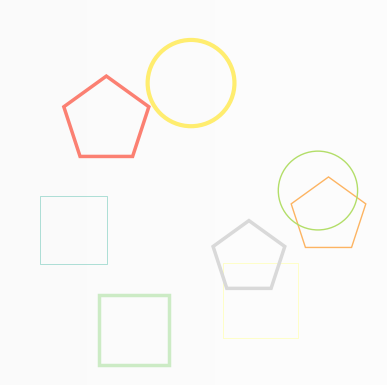[{"shape": "square", "thickness": 0.5, "radius": 0.44, "center": [0.19, 0.403]}, {"shape": "square", "thickness": 0.5, "radius": 0.48, "center": [0.673, 0.22]}, {"shape": "pentagon", "thickness": 2.5, "radius": 0.58, "center": [0.274, 0.687]}, {"shape": "pentagon", "thickness": 1, "radius": 0.51, "center": [0.848, 0.439]}, {"shape": "circle", "thickness": 1, "radius": 0.51, "center": [0.82, 0.505]}, {"shape": "pentagon", "thickness": 2.5, "radius": 0.49, "center": [0.642, 0.33]}, {"shape": "square", "thickness": 2.5, "radius": 0.45, "center": [0.345, 0.143]}, {"shape": "circle", "thickness": 3, "radius": 0.56, "center": [0.493, 0.784]}]